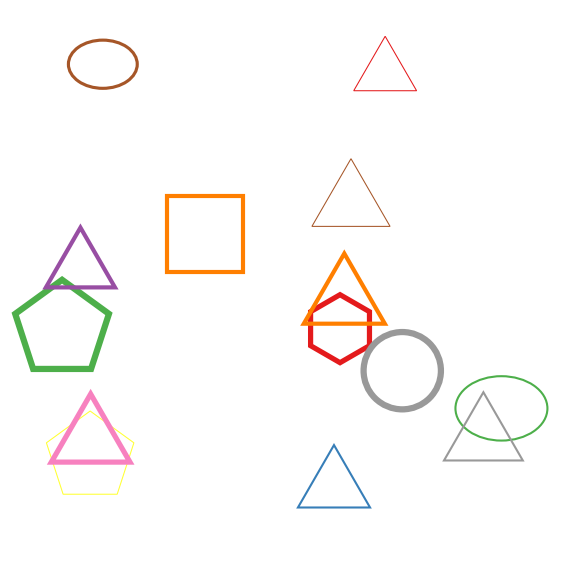[{"shape": "hexagon", "thickness": 2.5, "radius": 0.29, "center": [0.589, 0.43]}, {"shape": "triangle", "thickness": 0.5, "radius": 0.31, "center": [0.667, 0.873]}, {"shape": "triangle", "thickness": 1, "radius": 0.36, "center": [0.578, 0.156]}, {"shape": "pentagon", "thickness": 3, "radius": 0.43, "center": [0.108, 0.429]}, {"shape": "oval", "thickness": 1, "radius": 0.4, "center": [0.868, 0.292]}, {"shape": "triangle", "thickness": 2, "radius": 0.35, "center": [0.139, 0.536]}, {"shape": "square", "thickness": 2, "radius": 0.33, "center": [0.355, 0.595]}, {"shape": "triangle", "thickness": 2, "radius": 0.41, "center": [0.596, 0.479]}, {"shape": "pentagon", "thickness": 0.5, "radius": 0.4, "center": [0.156, 0.208]}, {"shape": "oval", "thickness": 1.5, "radius": 0.3, "center": [0.178, 0.888]}, {"shape": "triangle", "thickness": 0.5, "radius": 0.39, "center": [0.608, 0.646]}, {"shape": "triangle", "thickness": 2.5, "radius": 0.39, "center": [0.157, 0.238]}, {"shape": "triangle", "thickness": 1, "radius": 0.39, "center": [0.837, 0.241]}, {"shape": "circle", "thickness": 3, "radius": 0.33, "center": [0.697, 0.357]}]